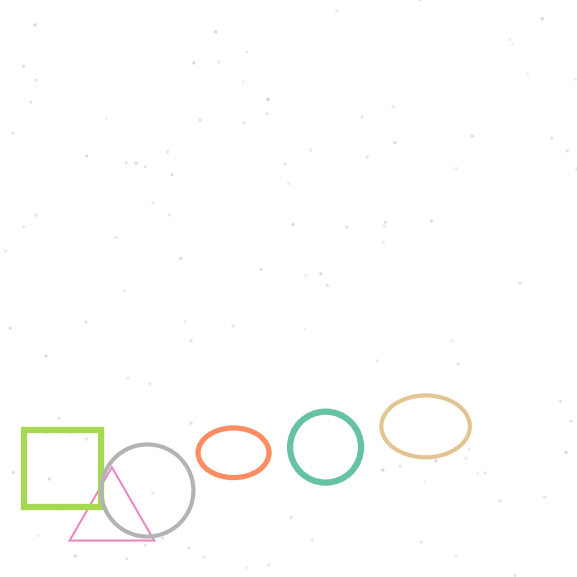[{"shape": "circle", "thickness": 3, "radius": 0.31, "center": [0.564, 0.225]}, {"shape": "oval", "thickness": 2.5, "radius": 0.31, "center": [0.404, 0.215]}, {"shape": "triangle", "thickness": 1, "radius": 0.42, "center": [0.194, 0.105]}, {"shape": "square", "thickness": 3, "radius": 0.33, "center": [0.108, 0.189]}, {"shape": "oval", "thickness": 2, "radius": 0.38, "center": [0.737, 0.261]}, {"shape": "circle", "thickness": 2, "radius": 0.4, "center": [0.255, 0.15]}]